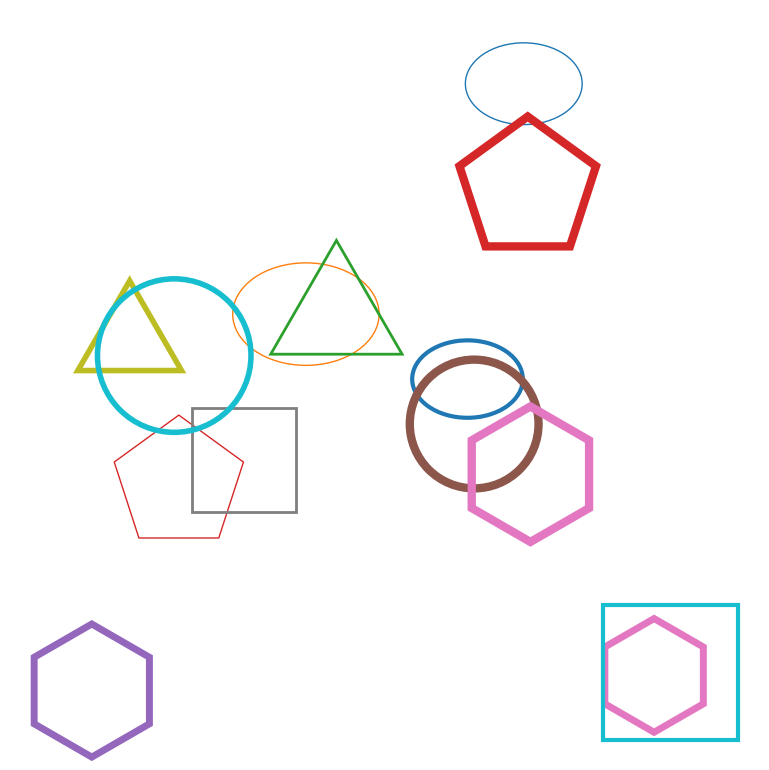[{"shape": "oval", "thickness": 1.5, "radius": 0.36, "center": [0.607, 0.508]}, {"shape": "oval", "thickness": 0.5, "radius": 0.38, "center": [0.68, 0.891]}, {"shape": "oval", "thickness": 0.5, "radius": 0.48, "center": [0.397, 0.592]}, {"shape": "triangle", "thickness": 1, "radius": 0.49, "center": [0.437, 0.589]}, {"shape": "pentagon", "thickness": 3, "radius": 0.47, "center": [0.685, 0.755]}, {"shape": "pentagon", "thickness": 0.5, "radius": 0.44, "center": [0.232, 0.373]}, {"shape": "hexagon", "thickness": 2.5, "radius": 0.43, "center": [0.119, 0.103]}, {"shape": "circle", "thickness": 3, "radius": 0.42, "center": [0.616, 0.449]}, {"shape": "hexagon", "thickness": 2.5, "radius": 0.37, "center": [0.849, 0.123]}, {"shape": "hexagon", "thickness": 3, "radius": 0.44, "center": [0.689, 0.384]}, {"shape": "square", "thickness": 1, "radius": 0.34, "center": [0.317, 0.403]}, {"shape": "triangle", "thickness": 2, "radius": 0.39, "center": [0.168, 0.558]}, {"shape": "square", "thickness": 1.5, "radius": 0.44, "center": [0.87, 0.126]}, {"shape": "circle", "thickness": 2, "radius": 0.5, "center": [0.226, 0.538]}]